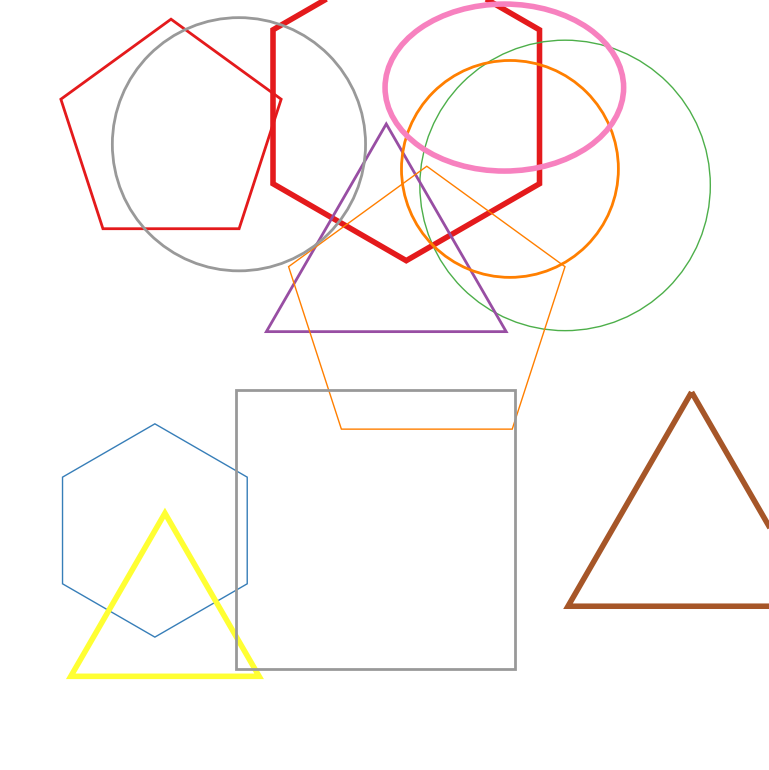[{"shape": "pentagon", "thickness": 1, "radius": 0.75, "center": [0.222, 0.825]}, {"shape": "hexagon", "thickness": 2, "radius": 1.0, "center": [0.528, 0.861]}, {"shape": "hexagon", "thickness": 0.5, "radius": 0.69, "center": [0.201, 0.311]}, {"shape": "circle", "thickness": 0.5, "radius": 0.94, "center": [0.734, 0.759]}, {"shape": "triangle", "thickness": 1, "radius": 0.9, "center": [0.502, 0.659]}, {"shape": "pentagon", "thickness": 0.5, "radius": 0.94, "center": [0.554, 0.595]}, {"shape": "circle", "thickness": 1, "radius": 0.7, "center": [0.662, 0.781]}, {"shape": "triangle", "thickness": 2, "radius": 0.71, "center": [0.214, 0.192]}, {"shape": "triangle", "thickness": 2, "radius": 0.93, "center": [0.898, 0.305]}, {"shape": "oval", "thickness": 2, "radius": 0.77, "center": [0.655, 0.886]}, {"shape": "circle", "thickness": 1, "radius": 0.82, "center": [0.31, 0.813]}, {"shape": "square", "thickness": 1, "radius": 0.9, "center": [0.487, 0.312]}]